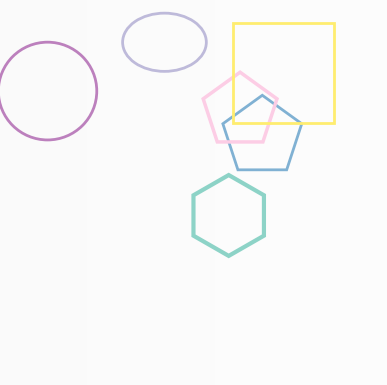[{"shape": "hexagon", "thickness": 3, "radius": 0.52, "center": [0.59, 0.44]}, {"shape": "oval", "thickness": 2, "radius": 0.54, "center": [0.424, 0.89]}, {"shape": "pentagon", "thickness": 2, "radius": 0.54, "center": [0.677, 0.645]}, {"shape": "pentagon", "thickness": 2.5, "radius": 0.5, "center": [0.62, 0.712]}, {"shape": "circle", "thickness": 2, "radius": 0.63, "center": [0.123, 0.763]}, {"shape": "square", "thickness": 2, "radius": 0.65, "center": [0.732, 0.81]}]